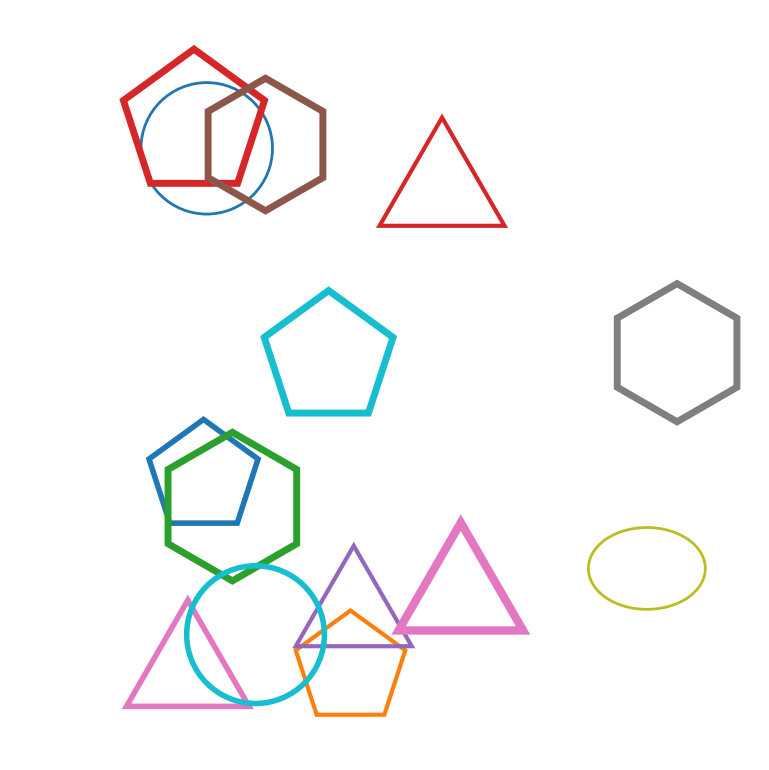[{"shape": "pentagon", "thickness": 2, "radius": 0.37, "center": [0.264, 0.381]}, {"shape": "circle", "thickness": 1, "radius": 0.43, "center": [0.268, 0.807]}, {"shape": "pentagon", "thickness": 1.5, "radius": 0.37, "center": [0.455, 0.132]}, {"shape": "hexagon", "thickness": 2.5, "radius": 0.48, "center": [0.302, 0.342]}, {"shape": "pentagon", "thickness": 2.5, "radius": 0.48, "center": [0.252, 0.84]}, {"shape": "triangle", "thickness": 1.5, "radius": 0.47, "center": [0.574, 0.754]}, {"shape": "triangle", "thickness": 1.5, "radius": 0.43, "center": [0.459, 0.204]}, {"shape": "hexagon", "thickness": 2.5, "radius": 0.43, "center": [0.345, 0.812]}, {"shape": "triangle", "thickness": 2, "radius": 0.46, "center": [0.244, 0.129]}, {"shape": "triangle", "thickness": 3, "radius": 0.47, "center": [0.598, 0.228]}, {"shape": "hexagon", "thickness": 2.5, "radius": 0.45, "center": [0.879, 0.542]}, {"shape": "oval", "thickness": 1, "radius": 0.38, "center": [0.84, 0.262]}, {"shape": "circle", "thickness": 2, "radius": 0.45, "center": [0.332, 0.176]}, {"shape": "pentagon", "thickness": 2.5, "radius": 0.44, "center": [0.427, 0.535]}]